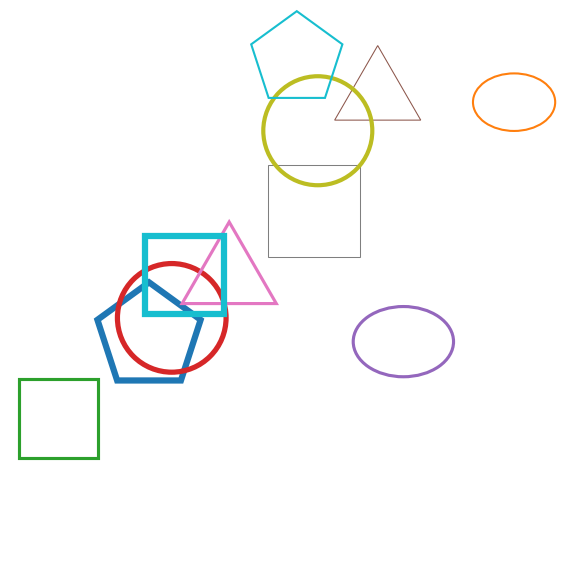[{"shape": "pentagon", "thickness": 3, "radius": 0.47, "center": [0.258, 0.416]}, {"shape": "oval", "thickness": 1, "radius": 0.36, "center": [0.89, 0.822]}, {"shape": "square", "thickness": 1.5, "radius": 0.34, "center": [0.101, 0.275]}, {"shape": "circle", "thickness": 2.5, "radius": 0.47, "center": [0.297, 0.449]}, {"shape": "oval", "thickness": 1.5, "radius": 0.43, "center": [0.698, 0.408]}, {"shape": "triangle", "thickness": 0.5, "radius": 0.43, "center": [0.654, 0.834]}, {"shape": "triangle", "thickness": 1.5, "radius": 0.47, "center": [0.397, 0.521]}, {"shape": "square", "thickness": 0.5, "radius": 0.4, "center": [0.544, 0.634]}, {"shape": "circle", "thickness": 2, "radius": 0.47, "center": [0.55, 0.773]}, {"shape": "square", "thickness": 3, "radius": 0.34, "center": [0.32, 0.523]}, {"shape": "pentagon", "thickness": 1, "radius": 0.42, "center": [0.514, 0.897]}]